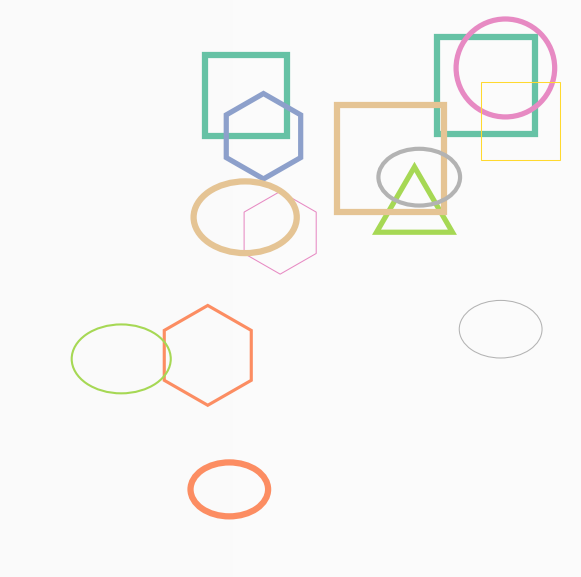[{"shape": "square", "thickness": 3, "radius": 0.35, "center": [0.423, 0.834]}, {"shape": "square", "thickness": 3, "radius": 0.42, "center": [0.836, 0.851]}, {"shape": "hexagon", "thickness": 1.5, "radius": 0.43, "center": [0.357, 0.384]}, {"shape": "oval", "thickness": 3, "radius": 0.33, "center": [0.395, 0.152]}, {"shape": "hexagon", "thickness": 2.5, "radius": 0.37, "center": [0.453, 0.763]}, {"shape": "circle", "thickness": 2.5, "radius": 0.42, "center": [0.869, 0.881]}, {"shape": "hexagon", "thickness": 0.5, "radius": 0.36, "center": [0.482, 0.596]}, {"shape": "triangle", "thickness": 2.5, "radius": 0.38, "center": [0.713, 0.635]}, {"shape": "oval", "thickness": 1, "radius": 0.43, "center": [0.209, 0.378]}, {"shape": "square", "thickness": 0.5, "radius": 0.34, "center": [0.895, 0.789]}, {"shape": "oval", "thickness": 3, "radius": 0.44, "center": [0.422, 0.623]}, {"shape": "square", "thickness": 3, "radius": 0.46, "center": [0.672, 0.724]}, {"shape": "oval", "thickness": 0.5, "radius": 0.36, "center": [0.861, 0.429]}, {"shape": "oval", "thickness": 2, "radius": 0.35, "center": [0.721, 0.692]}]